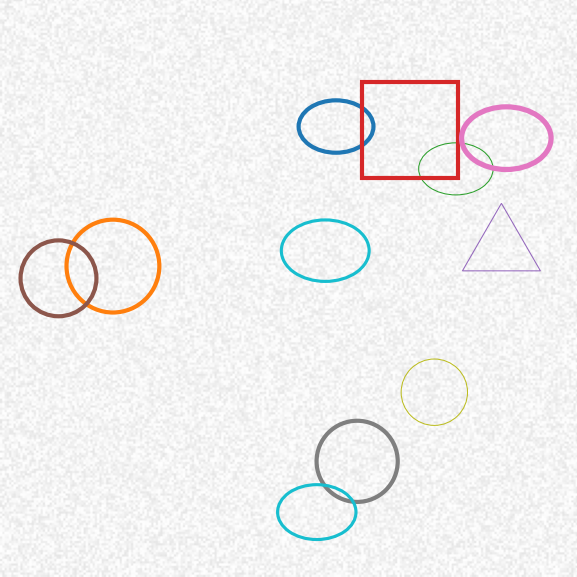[{"shape": "oval", "thickness": 2, "radius": 0.32, "center": [0.582, 0.78]}, {"shape": "circle", "thickness": 2, "radius": 0.4, "center": [0.196, 0.538]}, {"shape": "oval", "thickness": 0.5, "radius": 0.32, "center": [0.789, 0.707]}, {"shape": "square", "thickness": 2, "radius": 0.41, "center": [0.709, 0.775]}, {"shape": "triangle", "thickness": 0.5, "radius": 0.39, "center": [0.868, 0.569]}, {"shape": "circle", "thickness": 2, "radius": 0.33, "center": [0.101, 0.517]}, {"shape": "oval", "thickness": 2.5, "radius": 0.39, "center": [0.877, 0.76]}, {"shape": "circle", "thickness": 2, "radius": 0.35, "center": [0.618, 0.2]}, {"shape": "circle", "thickness": 0.5, "radius": 0.29, "center": [0.752, 0.32]}, {"shape": "oval", "thickness": 1.5, "radius": 0.34, "center": [0.549, 0.112]}, {"shape": "oval", "thickness": 1.5, "radius": 0.38, "center": [0.563, 0.565]}]